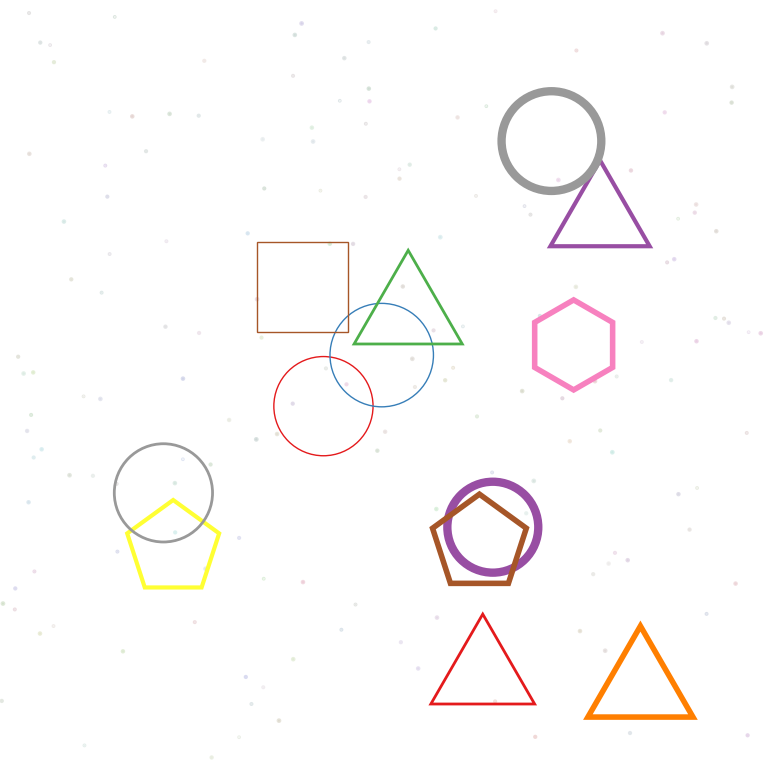[{"shape": "triangle", "thickness": 1, "radius": 0.39, "center": [0.627, 0.125]}, {"shape": "circle", "thickness": 0.5, "radius": 0.32, "center": [0.42, 0.473]}, {"shape": "circle", "thickness": 0.5, "radius": 0.34, "center": [0.496, 0.539]}, {"shape": "triangle", "thickness": 1, "radius": 0.41, "center": [0.53, 0.594]}, {"shape": "triangle", "thickness": 1.5, "radius": 0.37, "center": [0.779, 0.717]}, {"shape": "circle", "thickness": 3, "radius": 0.3, "center": [0.64, 0.315]}, {"shape": "triangle", "thickness": 2, "radius": 0.39, "center": [0.832, 0.108]}, {"shape": "pentagon", "thickness": 1.5, "radius": 0.31, "center": [0.225, 0.288]}, {"shape": "pentagon", "thickness": 2, "radius": 0.32, "center": [0.623, 0.294]}, {"shape": "square", "thickness": 0.5, "radius": 0.29, "center": [0.393, 0.627]}, {"shape": "hexagon", "thickness": 2, "radius": 0.29, "center": [0.745, 0.552]}, {"shape": "circle", "thickness": 3, "radius": 0.32, "center": [0.716, 0.817]}, {"shape": "circle", "thickness": 1, "radius": 0.32, "center": [0.212, 0.36]}]